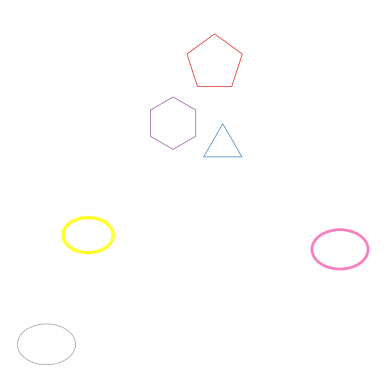[{"shape": "pentagon", "thickness": 0.5, "radius": 0.38, "center": [0.557, 0.836]}, {"shape": "triangle", "thickness": 0.5, "radius": 0.29, "center": [0.579, 0.621]}, {"shape": "hexagon", "thickness": 0.5, "radius": 0.34, "center": [0.449, 0.68]}, {"shape": "oval", "thickness": 2.5, "radius": 0.33, "center": [0.229, 0.389]}, {"shape": "oval", "thickness": 2, "radius": 0.36, "center": [0.883, 0.352]}, {"shape": "oval", "thickness": 0.5, "radius": 0.38, "center": [0.121, 0.106]}]